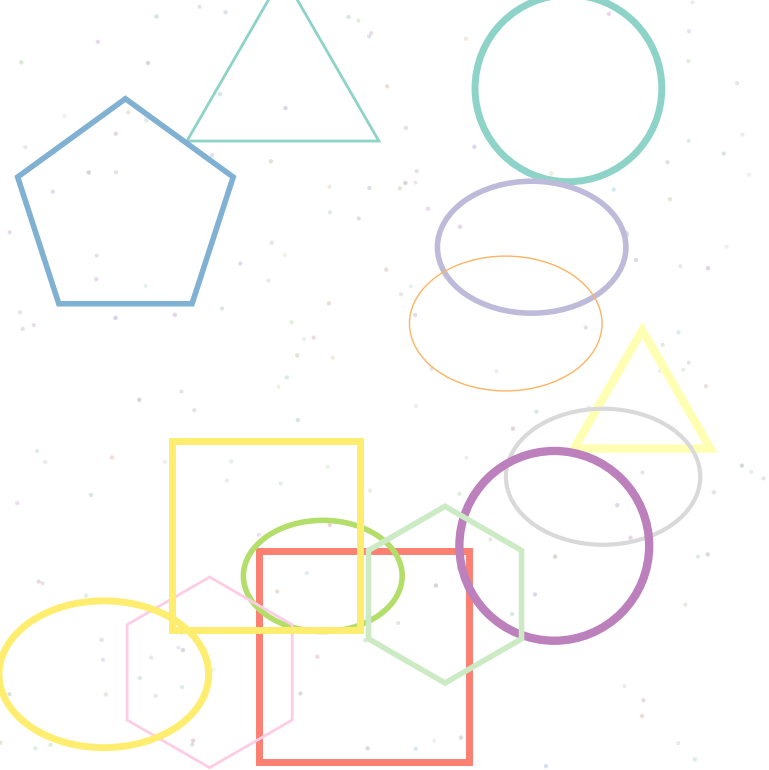[{"shape": "triangle", "thickness": 1, "radius": 0.72, "center": [0.367, 0.889]}, {"shape": "circle", "thickness": 2.5, "radius": 0.61, "center": [0.738, 0.885]}, {"shape": "triangle", "thickness": 3, "radius": 0.51, "center": [0.834, 0.469]}, {"shape": "oval", "thickness": 2, "radius": 0.61, "center": [0.69, 0.679]}, {"shape": "square", "thickness": 2.5, "radius": 0.68, "center": [0.472, 0.147]}, {"shape": "pentagon", "thickness": 2, "radius": 0.74, "center": [0.163, 0.725]}, {"shape": "oval", "thickness": 0.5, "radius": 0.63, "center": [0.657, 0.58]}, {"shape": "oval", "thickness": 2, "radius": 0.52, "center": [0.419, 0.252]}, {"shape": "hexagon", "thickness": 1, "radius": 0.62, "center": [0.272, 0.127]}, {"shape": "oval", "thickness": 1.5, "radius": 0.63, "center": [0.783, 0.381]}, {"shape": "circle", "thickness": 3, "radius": 0.62, "center": [0.72, 0.291]}, {"shape": "hexagon", "thickness": 2, "radius": 0.57, "center": [0.578, 0.228]}, {"shape": "square", "thickness": 2.5, "radius": 0.61, "center": [0.346, 0.305]}, {"shape": "oval", "thickness": 2.5, "radius": 0.68, "center": [0.135, 0.124]}]